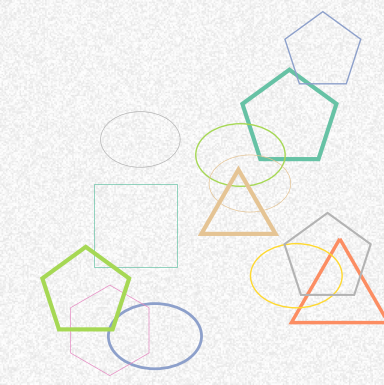[{"shape": "pentagon", "thickness": 3, "radius": 0.64, "center": [0.752, 0.691]}, {"shape": "square", "thickness": 0.5, "radius": 0.54, "center": [0.351, 0.413]}, {"shape": "triangle", "thickness": 2.5, "radius": 0.73, "center": [0.883, 0.235]}, {"shape": "oval", "thickness": 2, "radius": 0.6, "center": [0.402, 0.127]}, {"shape": "pentagon", "thickness": 1, "radius": 0.52, "center": [0.839, 0.866]}, {"shape": "hexagon", "thickness": 0.5, "radius": 0.59, "center": [0.285, 0.142]}, {"shape": "oval", "thickness": 1, "radius": 0.58, "center": [0.625, 0.597]}, {"shape": "pentagon", "thickness": 3, "radius": 0.59, "center": [0.223, 0.24]}, {"shape": "oval", "thickness": 1, "radius": 0.6, "center": [0.77, 0.284]}, {"shape": "triangle", "thickness": 3, "radius": 0.56, "center": [0.619, 0.448]}, {"shape": "oval", "thickness": 0.5, "radius": 0.53, "center": [0.649, 0.523]}, {"shape": "pentagon", "thickness": 1.5, "radius": 0.59, "center": [0.851, 0.329]}, {"shape": "oval", "thickness": 0.5, "radius": 0.52, "center": [0.365, 0.638]}]